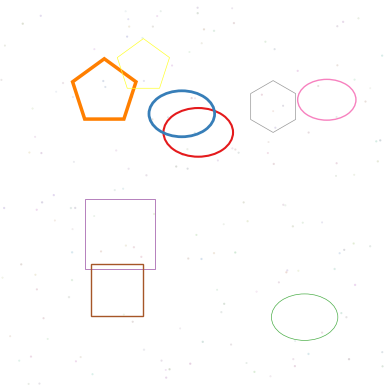[{"shape": "oval", "thickness": 1.5, "radius": 0.45, "center": [0.515, 0.656]}, {"shape": "oval", "thickness": 2, "radius": 0.43, "center": [0.472, 0.704]}, {"shape": "oval", "thickness": 0.5, "radius": 0.43, "center": [0.791, 0.176]}, {"shape": "square", "thickness": 0.5, "radius": 0.46, "center": [0.312, 0.392]}, {"shape": "pentagon", "thickness": 2.5, "radius": 0.43, "center": [0.271, 0.761]}, {"shape": "pentagon", "thickness": 0.5, "radius": 0.36, "center": [0.372, 0.828]}, {"shape": "square", "thickness": 1, "radius": 0.34, "center": [0.304, 0.248]}, {"shape": "oval", "thickness": 1, "radius": 0.38, "center": [0.849, 0.741]}, {"shape": "hexagon", "thickness": 0.5, "radius": 0.34, "center": [0.709, 0.723]}]